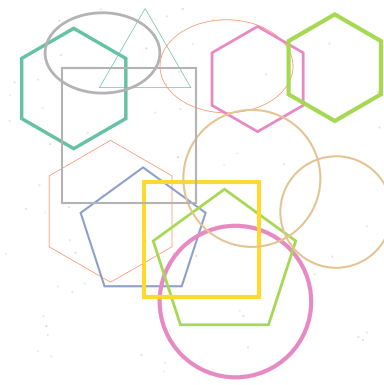[{"shape": "hexagon", "thickness": 2.5, "radius": 0.78, "center": [0.192, 0.77]}, {"shape": "triangle", "thickness": 0.5, "radius": 0.69, "center": [0.377, 0.841]}, {"shape": "oval", "thickness": 0.5, "radius": 0.86, "center": [0.588, 0.828]}, {"shape": "hexagon", "thickness": 0.5, "radius": 0.92, "center": [0.287, 0.451]}, {"shape": "pentagon", "thickness": 1.5, "radius": 0.85, "center": [0.372, 0.394]}, {"shape": "hexagon", "thickness": 2, "radius": 0.68, "center": [0.669, 0.795]}, {"shape": "circle", "thickness": 3, "radius": 0.98, "center": [0.611, 0.217]}, {"shape": "pentagon", "thickness": 2, "radius": 0.97, "center": [0.583, 0.314]}, {"shape": "hexagon", "thickness": 3, "radius": 0.69, "center": [0.869, 0.824]}, {"shape": "square", "thickness": 3, "radius": 0.75, "center": [0.522, 0.378]}, {"shape": "circle", "thickness": 1.5, "radius": 0.72, "center": [0.873, 0.449]}, {"shape": "circle", "thickness": 1.5, "radius": 0.89, "center": [0.654, 0.537]}, {"shape": "square", "thickness": 1.5, "radius": 0.87, "center": [0.335, 0.648]}, {"shape": "oval", "thickness": 2, "radius": 0.75, "center": [0.266, 0.862]}]